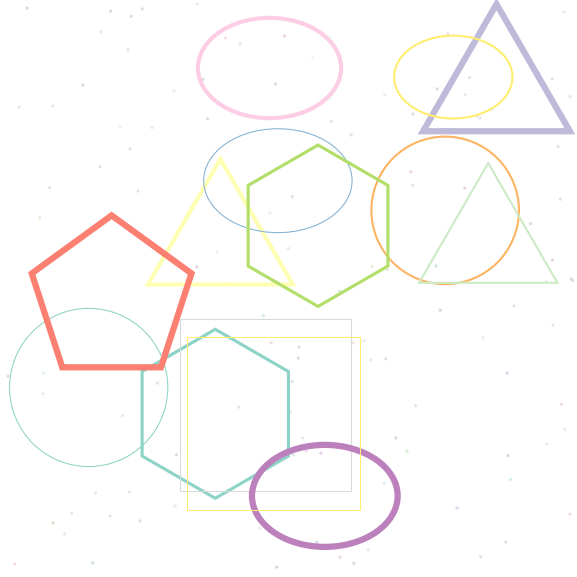[{"shape": "circle", "thickness": 0.5, "radius": 0.68, "center": [0.154, 0.328]}, {"shape": "hexagon", "thickness": 1.5, "radius": 0.73, "center": [0.373, 0.283]}, {"shape": "triangle", "thickness": 2, "radius": 0.72, "center": [0.382, 0.579]}, {"shape": "triangle", "thickness": 3, "radius": 0.73, "center": [0.86, 0.845]}, {"shape": "pentagon", "thickness": 3, "radius": 0.73, "center": [0.193, 0.481]}, {"shape": "oval", "thickness": 0.5, "radius": 0.64, "center": [0.481, 0.686]}, {"shape": "circle", "thickness": 1, "radius": 0.64, "center": [0.771, 0.635]}, {"shape": "hexagon", "thickness": 1.5, "radius": 0.7, "center": [0.551, 0.608]}, {"shape": "oval", "thickness": 2, "radius": 0.62, "center": [0.467, 0.881]}, {"shape": "square", "thickness": 0.5, "radius": 0.74, "center": [0.459, 0.298]}, {"shape": "oval", "thickness": 3, "radius": 0.63, "center": [0.562, 0.14]}, {"shape": "triangle", "thickness": 1, "radius": 0.69, "center": [0.845, 0.579]}, {"shape": "oval", "thickness": 1, "radius": 0.51, "center": [0.785, 0.866]}, {"shape": "square", "thickness": 0.5, "radius": 0.75, "center": [0.474, 0.265]}]